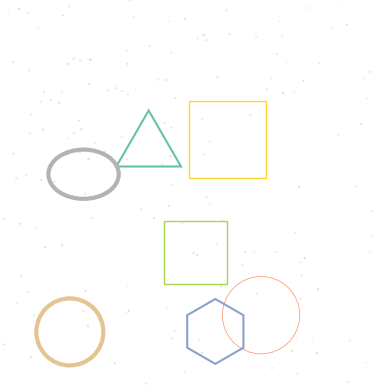[{"shape": "triangle", "thickness": 1.5, "radius": 0.48, "center": [0.386, 0.616]}, {"shape": "circle", "thickness": 0.5, "radius": 0.5, "center": [0.678, 0.181]}, {"shape": "hexagon", "thickness": 1.5, "radius": 0.42, "center": [0.559, 0.139]}, {"shape": "square", "thickness": 1, "radius": 0.41, "center": [0.508, 0.343]}, {"shape": "square", "thickness": 1, "radius": 0.5, "center": [0.591, 0.638]}, {"shape": "circle", "thickness": 3, "radius": 0.44, "center": [0.181, 0.138]}, {"shape": "oval", "thickness": 3, "radius": 0.46, "center": [0.217, 0.547]}]